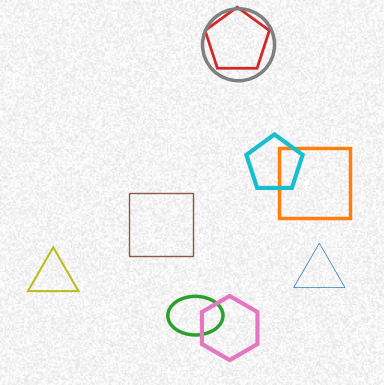[{"shape": "triangle", "thickness": 0.5, "radius": 0.39, "center": [0.829, 0.291]}, {"shape": "square", "thickness": 2.5, "radius": 0.46, "center": [0.817, 0.524]}, {"shape": "oval", "thickness": 2.5, "radius": 0.36, "center": [0.508, 0.18]}, {"shape": "pentagon", "thickness": 2, "radius": 0.44, "center": [0.616, 0.894]}, {"shape": "square", "thickness": 1, "radius": 0.41, "center": [0.418, 0.417]}, {"shape": "hexagon", "thickness": 3, "radius": 0.42, "center": [0.597, 0.148]}, {"shape": "circle", "thickness": 2.5, "radius": 0.47, "center": [0.62, 0.884]}, {"shape": "triangle", "thickness": 1.5, "radius": 0.38, "center": [0.138, 0.282]}, {"shape": "pentagon", "thickness": 3, "radius": 0.38, "center": [0.713, 0.574]}]